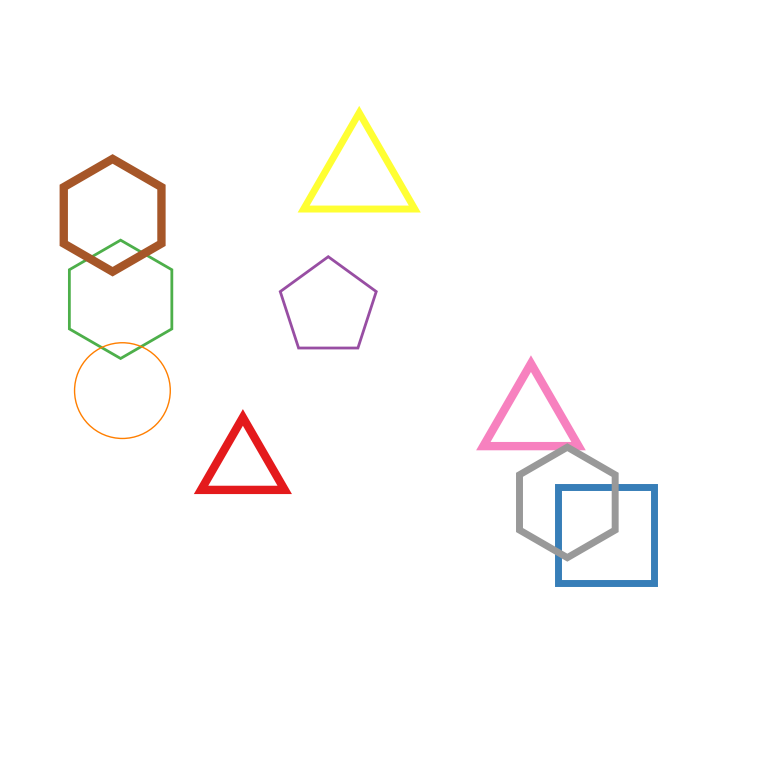[{"shape": "triangle", "thickness": 3, "radius": 0.31, "center": [0.315, 0.395]}, {"shape": "square", "thickness": 2.5, "radius": 0.31, "center": [0.787, 0.305]}, {"shape": "hexagon", "thickness": 1, "radius": 0.38, "center": [0.157, 0.611]}, {"shape": "pentagon", "thickness": 1, "radius": 0.33, "center": [0.426, 0.601]}, {"shape": "circle", "thickness": 0.5, "radius": 0.31, "center": [0.159, 0.493]}, {"shape": "triangle", "thickness": 2.5, "radius": 0.42, "center": [0.467, 0.77]}, {"shape": "hexagon", "thickness": 3, "radius": 0.37, "center": [0.146, 0.72]}, {"shape": "triangle", "thickness": 3, "radius": 0.36, "center": [0.69, 0.456]}, {"shape": "hexagon", "thickness": 2.5, "radius": 0.36, "center": [0.737, 0.347]}]